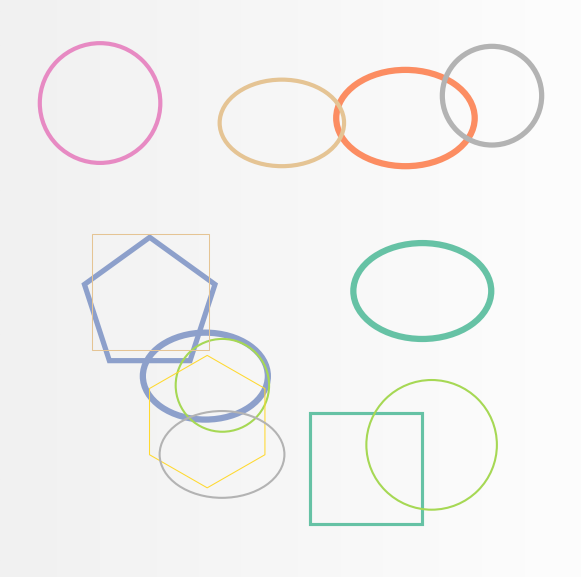[{"shape": "oval", "thickness": 3, "radius": 0.59, "center": [0.727, 0.495]}, {"shape": "square", "thickness": 1.5, "radius": 0.48, "center": [0.63, 0.188]}, {"shape": "oval", "thickness": 3, "radius": 0.6, "center": [0.698, 0.795]}, {"shape": "pentagon", "thickness": 2.5, "radius": 0.59, "center": [0.258, 0.47]}, {"shape": "oval", "thickness": 3, "radius": 0.54, "center": [0.353, 0.348]}, {"shape": "circle", "thickness": 2, "radius": 0.52, "center": [0.172, 0.821]}, {"shape": "circle", "thickness": 1, "radius": 0.4, "center": [0.383, 0.332]}, {"shape": "circle", "thickness": 1, "radius": 0.56, "center": [0.743, 0.229]}, {"shape": "hexagon", "thickness": 0.5, "radius": 0.57, "center": [0.357, 0.269]}, {"shape": "oval", "thickness": 2, "radius": 0.54, "center": [0.485, 0.786]}, {"shape": "square", "thickness": 0.5, "radius": 0.5, "center": [0.259, 0.494]}, {"shape": "oval", "thickness": 1, "radius": 0.54, "center": [0.382, 0.212]}, {"shape": "circle", "thickness": 2.5, "radius": 0.43, "center": [0.846, 0.833]}]